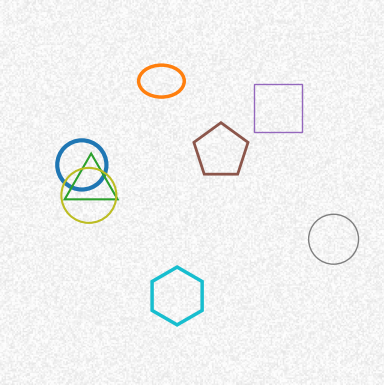[{"shape": "circle", "thickness": 3, "radius": 0.32, "center": [0.213, 0.572]}, {"shape": "oval", "thickness": 2.5, "radius": 0.3, "center": [0.419, 0.789]}, {"shape": "triangle", "thickness": 1.5, "radius": 0.4, "center": [0.237, 0.522]}, {"shape": "square", "thickness": 1, "radius": 0.31, "center": [0.722, 0.72]}, {"shape": "pentagon", "thickness": 2, "radius": 0.37, "center": [0.574, 0.607]}, {"shape": "circle", "thickness": 1, "radius": 0.32, "center": [0.866, 0.379]}, {"shape": "circle", "thickness": 1.5, "radius": 0.36, "center": [0.231, 0.493]}, {"shape": "hexagon", "thickness": 2.5, "radius": 0.38, "center": [0.46, 0.231]}]